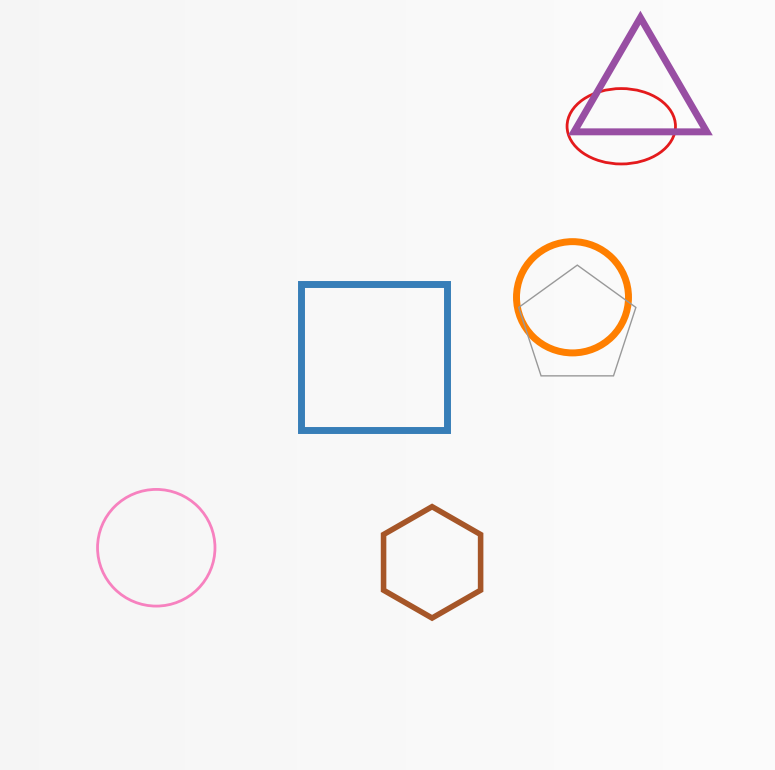[{"shape": "oval", "thickness": 1, "radius": 0.35, "center": [0.802, 0.836]}, {"shape": "square", "thickness": 2.5, "radius": 0.47, "center": [0.482, 0.537]}, {"shape": "triangle", "thickness": 2.5, "radius": 0.49, "center": [0.826, 0.878]}, {"shape": "circle", "thickness": 2.5, "radius": 0.36, "center": [0.739, 0.614]}, {"shape": "hexagon", "thickness": 2, "radius": 0.36, "center": [0.558, 0.27]}, {"shape": "circle", "thickness": 1, "radius": 0.38, "center": [0.202, 0.289]}, {"shape": "pentagon", "thickness": 0.5, "radius": 0.4, "center": [0.745, 0.576]}]